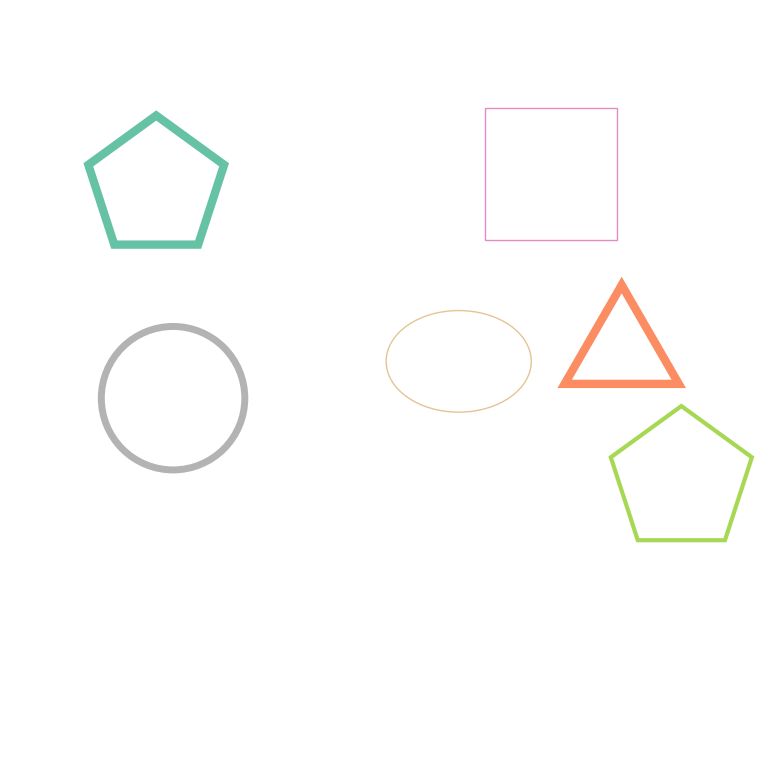[{"shape": "pentagon", "thickness": 3, "radius": 0.46, "center": [0.203, 0.757]}, {"shape": "triangle", "thickness": 3, "radius": 0.43, "center": [0.807, 0.544]}, {"shape": "square", "thickness": 0.5, "radius": 0.43, "center": [0.715, 0.774]}, {"shape": "pentagon", "thickness": 1.5, "radius": 0.48, "center": [0.885, 0.376]}, {"shape": "oval", "thickness": 0.5, "radius": 0.47, "center": [0.596, 0.531]}, {"shape": "circle", "thickness": 2.5, "radius": 0.47, "center": [0.225, 0.483]}]